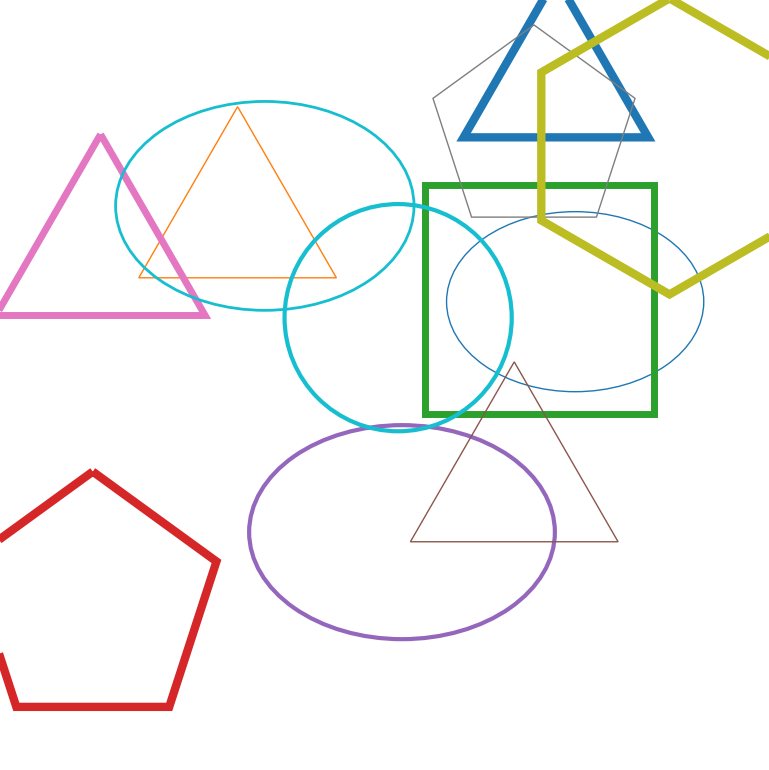[{"shape": "triangle", "thickness": 3, "radius": 0.69, "center": [0.722, 0.891]}, {"shape": "oval", "thickness": 0.5, "radius": 0.84, "center": [0.747, 0.608]}, {"shape": "triangle", "thickness": 0.5, "radius": 0.74, "center": [0.309, 0.713]}, {"shape": "square", "thickness": 2.5, "radius": 0.74, "center": [0.701, 0.611]}, {"shape": "pentagon", "thickness": 3, "radius": 0.84, "center": [0.12, 0.219]}, {"shape": "oval", "thickness": 1.5, "radius": 0.99, "center": [0.522, 0.309]}, {"shape": "triangle", "thickness": 0.5, "radius": 0.78, "center": [0.668, 0.374]}, {"shape": "triangle", "thickness": 2.5, "radius": 0.78, "center": [0.131, 0.669]}, {"shape": "pentagon", "thickness": 0.5, "radius": 0.69, "center": [0.694, 0.83]}, {"shape": "hexagon", "thickness": 3, "radius": 0.96, "center": [0.869, 0.81]}, {"shape": "circle", "thickness": 1.5, "radius": 0.74, "center": [0.517, 0.587]}, {"shape": "oval", "thickness": 1, "radius": 0.97, "center": [0.344, 0.733]}]